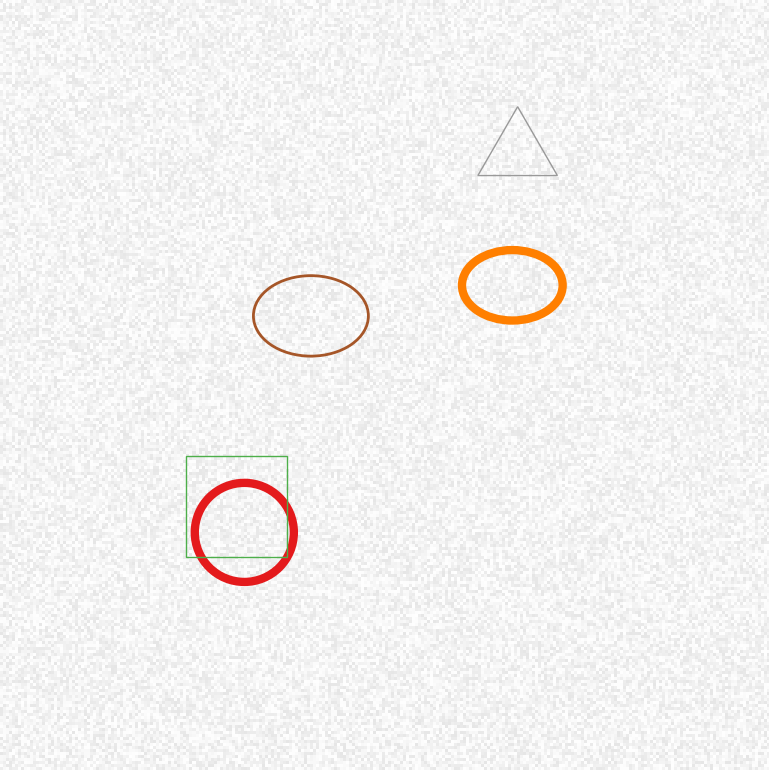[{"shape": "circle", "thickness": 3, "radius": 0.32, "center": [0.317, 0.309]}, {"shape": "square", "thickness": 0.5, "radius": 0.33, "center": [0.307, 0.342]}, {"shape": "oval", "thickness": 3, "radius": 0.33, "center": [0.665, 0.629]}, {"shape": "oval", "thickness": 1, "radius": 0.37, "center": [0.404, 0.59]}, {"shape": "triangle", "thickness": 0.5, "radius": 0.3, "center": [0.672, 0.802]}]